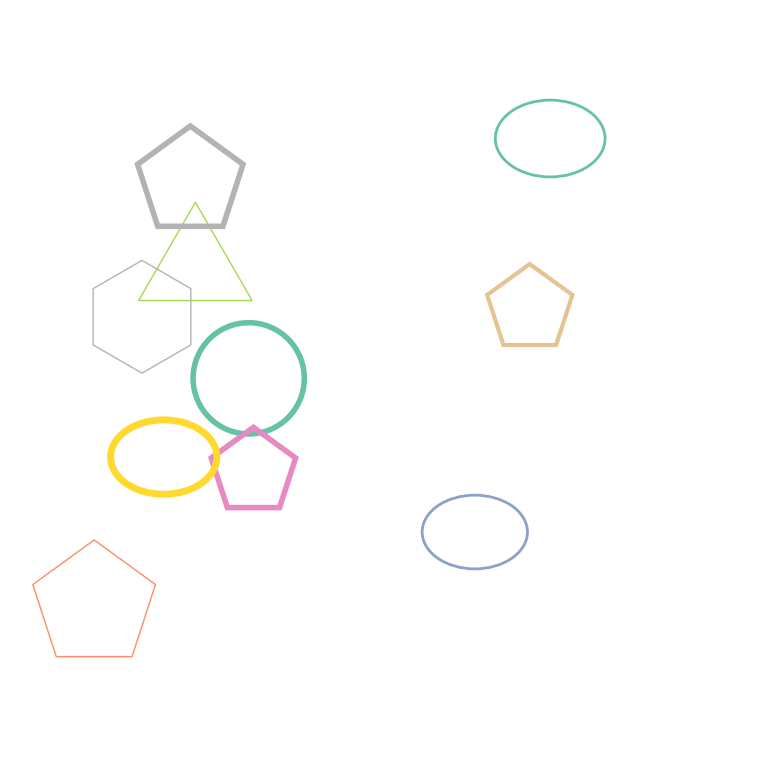[{"shape": "circle", "thickness": 2, "radius": 0.36, "center": [0.323, 0.509]}, {"shape": "oval", "thickness": 1, "radius": 0.36, "center": [0.715, 0.82]}, {"shape": "pentagon", "thickness": 0.5, "radius": 0.42, "center": [0.122, 0.215]}, {"shape": "oval", "thickness": 1, "radius": 0.34, "center": [0.617, 0.309]}, {"shape": "pentagon", "thickness": 2, "radius": 0.29, "center": [0.329, 0.387]}, {"shape": "triangle", "thickness": 0.5, "radius": 0.43, "center": [0.254, 0.652]}, {"shape": "oval", "thickness": 2.5, "radius": 0.35, "center": [0.213, 0.406]}, {"shape": "pentagon", "thickness": 1.5, "radius": 0.29, "center": [0.688, 0.599]}, {"shape": "hexagon", "thickness": 0.5, "radius": 0.37, "center": [0.184, 0.589]}, {"shape": "pentagon", "thickness": 2, "radius": 0.36, "center": [0.247, 0.764]}]